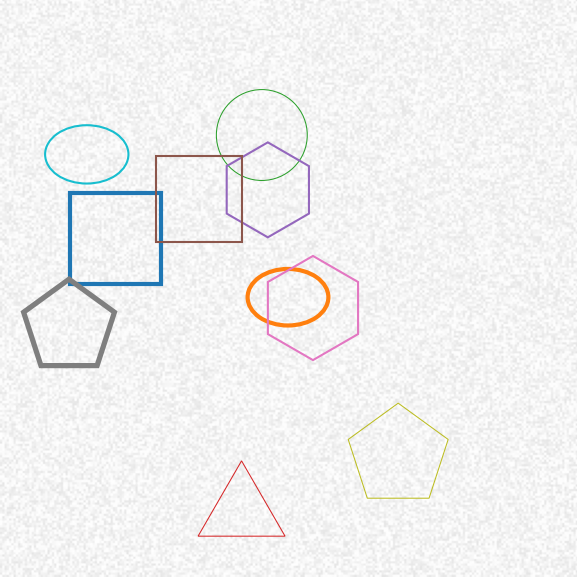[{"shape": "square", "thickness": 2, "radius": 0.39, "center": [0.201, 0.587]}, {"shape": "oval", "thickness": 2, "radius": 0.35, "center": [0.499, 0.484]}, {"shape": "circle", "thickness": 0.5, "radius": 0.39, "center": [0.453, 0.765]}, {"shape": "triangle", "thickness": 0.5, "radius": 0.43, "center": [0.418, 0.114]}, {"shape": "hexagon", "thickness": 1, "radius": 0.41, "center": [0.464, 0.67]}, {"shape": "square", "thickness": 1, "radius": 0.37, "center": [0.345, 0.654]}, {"shape": "hexagon", "thickness": 1, "radius": 0.45, "center": [0.542, 0.466]}, {"shape": "pentagon", "thickness": 2.5, "radius": 0.41, "center": [0.12, 0.433]}, {"shape": "pentagon", "thickness": 0.5, "radius": 0.45, "center": [0.69, 0.21]}, {"shape": "oval", "thickness": 1, "radius": 0.36, "center": [0.15, 0.732]}]